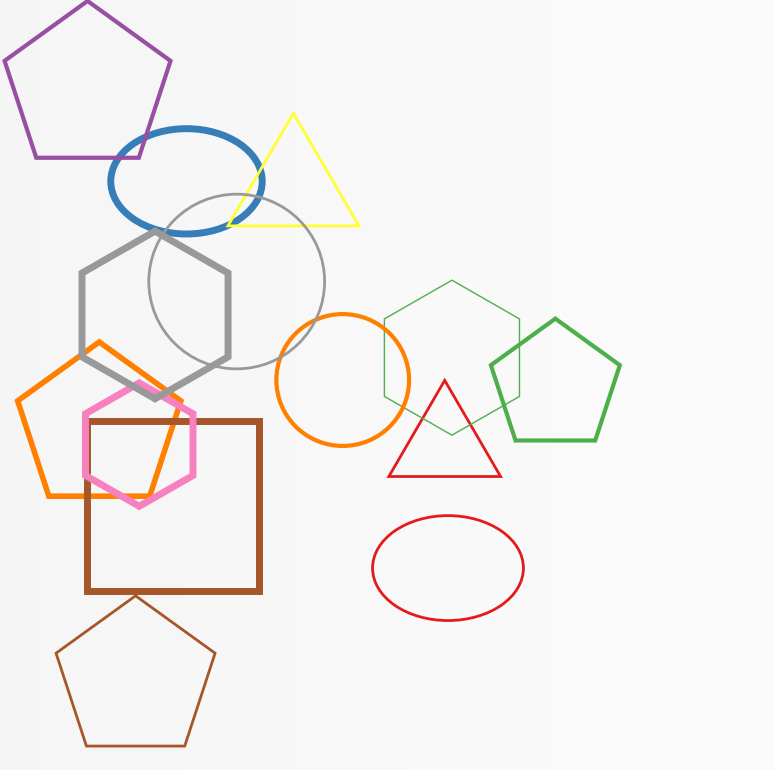[{"shape": "triangle", "thickness": 1, "radius": 0.42, "center": [0.574, 0.423]}, {"shape": "oval", "thickness": 1, "radius": 0.49, "center": [0.578, 0.262]}, {"shape": "oval", "thickness": 2.5, "radius": 0.49, "center": [0.241, 0.765]}, {"shape": "hexagon", "thickness": 0.5, "radius": 0.5, "center": [0.583, 0.535]}, {"shape": "pentagon", "thickness": 1.5, "radius": 0.44, "center": [0.717, 0.499]}, {"shape": "pentagon", "thickness": 1.5, "radius": 0.56, "center": [0.113, 0.886]}, {"shape": "circle", "thickness": 1.5, "radius": 0.43, "center": [0.442, 0.506]}, {"shape": "pentagon", "thickness": 2, "radius": 0.55, "center": [0.128, 0.445]}, {"shape": "triangle", "thickness": 1, "radius": 0.49, "center": [0.379, 0.755]}, {"shape": "square", "thickness": 2.5, "radius": 0.55, "center": [0.223, 0.343]}, {"shape": "pentagon", "thickness": 1, "radius": 0.54, "center": [0.175, 0.118]}, {"shape": "hexagon", "thickness": 2.5, "radius": 0.4, "center": [0.18, 0.423]}, {"shape": "circle", "thickness": 1, "radius": 0.57, "center": [0.305, 0.634]}, {"shape": "hexagon", "thickness": 2.5, "radius": 0.54, "center": [0.2, 0.591]}]